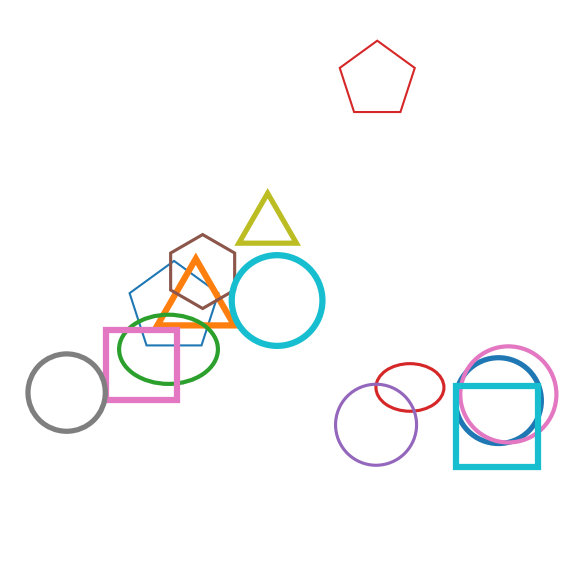[{"shape": "pentagon", "thickness": 1, "radius": 0.4, "center": [0.301, 0.466]}, {"shape": "circle", "thickness": 2.5, "radius": 0.37, "center": [0.863, 0.305]}, {"shape": "triangle", "thickness": 3, "radius": 0.38, "center": [0.339, 0.474]}, {"shape": "oval", "thickness": 2, "radius": 0.43, "center": [0.292, 0.394]}, {"shape": "pentagon", "thickness": 1, "radius": 0.34, "center": [0.653, 0.86]}, {"shape": "oval", "thickness": 1.5, "radius": 0.29, "center": [0.71, 0.328]}, {"shape": "circle", "thickness": 1.5, "radius": 0.35, "center": [0.651, 0.264]}, {"shape": "hexagon", "thickness": 1.5, "radius": 0.32, "center": [0.351, 0.529]}, {"shape": "circle", "thickness": 2, "radius": 0.42, "center": [0.88, 0.316]}, {"shape": "square", "thickness": 3, "radius": 0.31, "center": [0.245, 0.367]}, {"shape": "circle", "thickness": 2.5, "radius": 0.33, "center": [0.115, 0.319]}, {"shape": "triangle", "thickness": 2.5, "radius": 0.29, "center": [0.463, 0.607]}, {"shape": "square", "thickness": 3, "radius": 0.35, "center": [0.861, 0.26]}, {"shape": "circle", "thickness": 3, "radius": 0.39, "center": [0.48, 0.479]}]